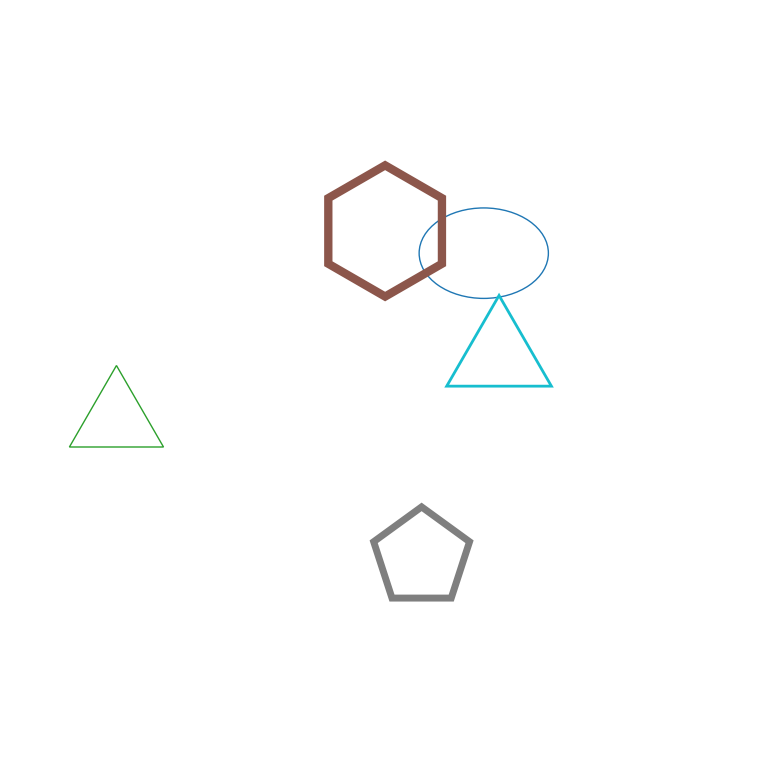[{"shape": "oval", "thickness": 0.5, "radius": 0.42, "center": [0.628, 0.671]}, {"shape": "triangle", "thickness": 0.5, "radius": 0.35, "center": [0.151, 0.455]}, {"shape": "hexagon", "thickness": 3, "radius": 0.43, "center": [0.5, 0.7]}, {"shape": "pentagon", "thickness": 2.5, "radius": 0.33, "center": [0.548, 0.276]}, {"shape": "triangle", "thickness": 1, "radius": 0.39, "center": [0.648, 0.538]}]